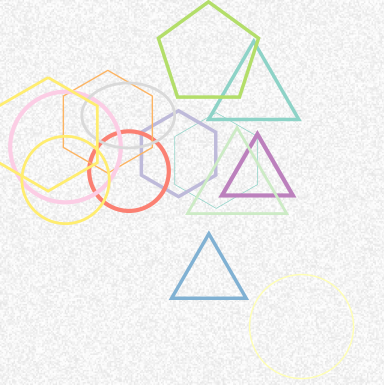[{"shape": "triangle", "thickness": 2.5, "radius": 0.68, "center": [0.659, 0.757]}, {"shape": "hexagon", "thickness": 0.5, "radius": 0.62, "center": [0.562, 0.583]}, {"shape": "circle", "thickness": 1, "radius": 0.68, "center": [0.783, 0.152]}, {"shape": "hexagon", "thickness": 2.5, "radius": 0.56, "center": [0.464, 0.601]}, {"shape": "circle", "thickness": 3, "radius": 0.52, "center": [0.335, 0.556]}, {"shape": "triangle", "thickness": 2.5, "radius": 0.56, "center": [0.543, 0.281]}, {"shape": "hexagon", "thickness": 1, "radius": 0.67, "center": [0.28, 0.684]}, {"shape": "pentagon", "thickness": 2.5, "radius": 0.68, "center": [0.542, 0.858]}, {"shape": "circle", "thickness": 3, "radius": 0.72, "center": [0.17, 0.618]}, {"shape": "oval", "thickness": 2, "radius": 0.6, "center": [0.333, 0.7]}, {"shape": "triangle", "thickness": 3, "radius": 0.53, "center": [0.669, 0.545]}, {"shape": "triangle", "thickness": 2, "radius": 0.74, "center": [0.616, 0.52]}, {"shape": "hexagon", "thickness": 2, "radius": 0.74, "center": [0.125, 0.651]}, {"shape": "circle", "thickness": 2, "radius": 0.57, "center": [0.17, 0.533]}]